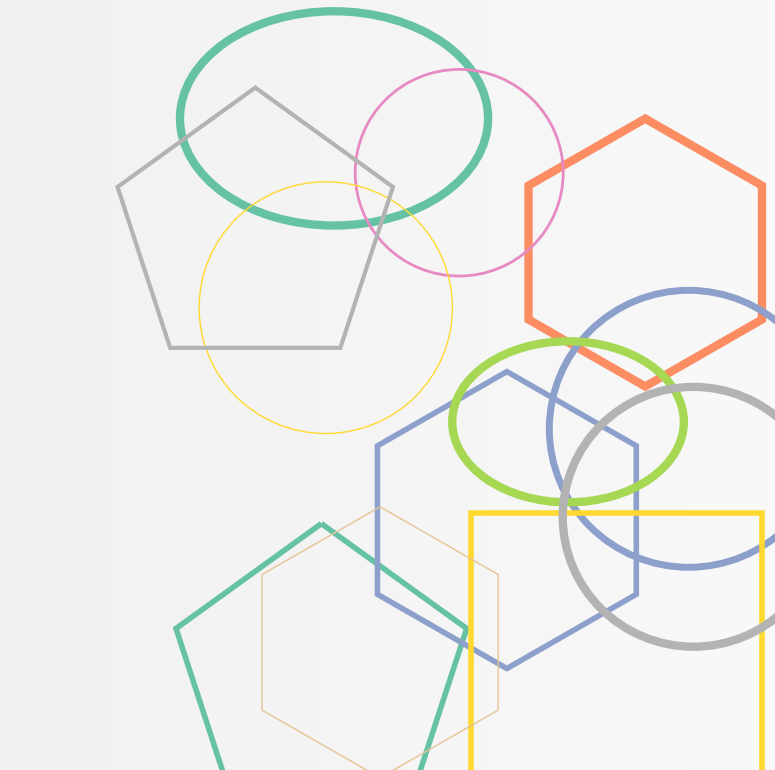[{"shape": "oval", "thickness": 3, "radius": 0.99, "center": [0.431, 0.846]}, {"shape": "pentagon", "thickness": 2, "radius": 0.99, "center": [0.415, 0.123]}, {"shape": "hexagon", "thickness": 3, "radius": 0.87, "center": [0.833, 0.672]}, {"shape": "hexagon", "thickness": 2, "radius": 0.96, "center": [0.654, 0.325]}, {"shape": "circle", "thickness": 2.5, "radius": 0.9, "center": [0.889, 0.443]}, {"shape": "circle", "thickness": 1, "radius": 0.67, "center": [0.593, 0.776]}, {"shape": "oval", "thickness": 3, "radius": 0.75, "center": [0.733, 0.452]}, {"shape": "circle", "thickness": 0.5, "radius": 0.82, "center": [0.42, 0.6]}, {"shape": "square", "thickness": 2, "radius": 0.94, "center": [0.796, 0.147]}, {"shape": "hexagon", "thickness": 0.5, "radius": 0.88, "center": [0.49, 0.166]}, {"shape": "pentagon", "thickness": 1.5, "radius": 0.93, "center": [0.329, 0.699]}, {"shape": "circle", "thickness": 3, "radius": 0.84, "center": [0.895, 0.329]}]